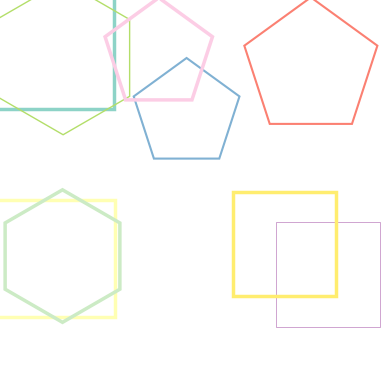[{"shape": "square", "thickness": 2.5, "radius": 0.87, "center": [0.122, 0.89]}, {"shape": "square", "thickness": 2.5, "radius": 0.76, "center": [0.148, 0.328]}, {"shape": "pentagon", "thickness": 1.5, "radius": 0.91, "center": [0.807, 0.825]}, {"shape": "pentagon", "thickness": 1.5, "radius": 0.72, "center": [0.485, 0.705]}, {"shape": "hexagon", "thickness": 1, "radius": 1.0, "center": [0.164, 0.85]}, {"shape": "pentagon", "thickness": 2.5, "radius": 0.73, "center": [0.412, 0.859]}, {"shape": "square", "thickness": 0.5, "radius": 0.68, "center": [0.852, 0.287]}, {"shape": "hexagon", "thickness": 2.5, "radius": 0.86, "center": [0.162, 0.335]}, {"shape": "square", "thickness": 2.5, "radius": 0.67, "center": [0.739, 0.367]}]